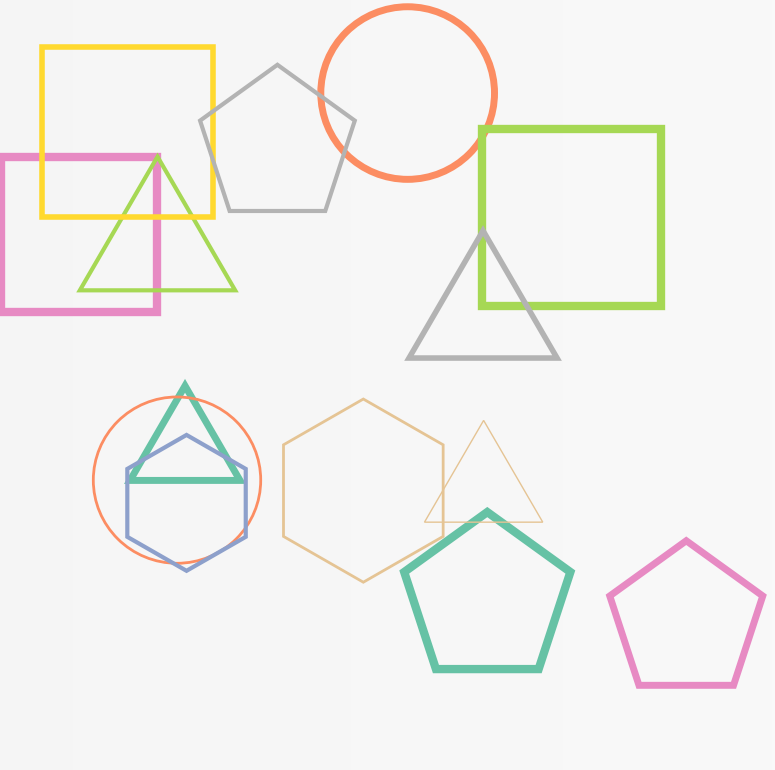[{"shape": "pentagon", "thickness": 3, "radius": 0.56, "center": [0.629, 0.222]}, {"shape": "triangle", "thickness": 2.5, "radius": 0.41, "center": [0.239, 0.417]}, {"shape": "circle", "thickness": 2.5, "radius": 0.56, "center": [0.526, 0.879]}, {"shape": "circle", "thickness": 1, "radius": 0.54, "center": [0.228, 0.376]}, {"shape": "hexagon", "thickness": 1.5, "radius": 0.44, "center": [0.241, 0.347]}, {"shape": "square", "thickness": 3, "radius": 0.5, "center": [0.102, 0.696]}, {"shape": "pentagon", "thickness": 2.5, "radius": 0.52, "center": [0.885, 0.194]}, {"shape": "square", "thickness": 3, "radius": 0.58, "center": [0.737, 0.718]}, {"shape": "triangle", "thickness": 1.5, "radius": 0.58, "center": [0.203, 0.681]}, {"shape": "square", "thickness": 2, "radius": 0.55, "center": [0.165, 0.829]}, {"shape": "hexagon", "thickness": 1, "radius": 0.59, "center": [0.469, 0.363]}, {"shape": "triangle", "thickness": 0.5, "radius": 0.44, "center": [0.624, 0.366]}, {"shape": "pentagon", "thickness": 1.5, "radius": 0.52, "center": [0.358, 0.811]}, {"shape": "triangle", "thickness": 2, "radius": 0.55, "center": [0.623, 0.59]}]